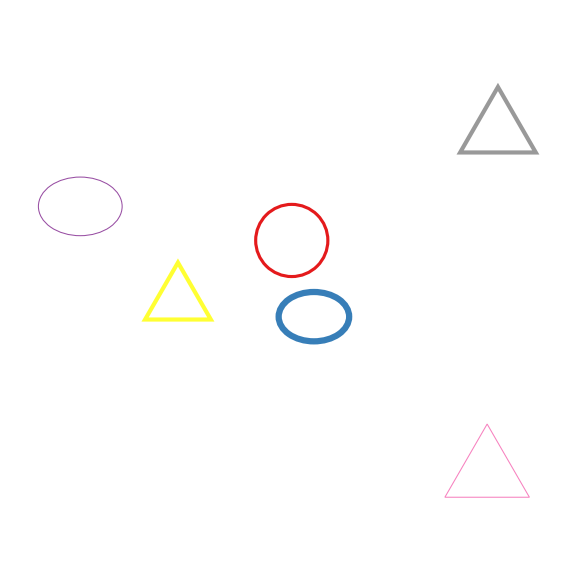[{"shape": "circle", "thickness": 1.5, "radius": 0.31, "center": [0.505, 0.583]}, {"shape": "oval", "thickness": 3, "radius": 0.31, "center": [0.544, 0.451]}, {"shape": "oval", "thickness": 0.5, "radius": 0.36, "center": [0.139, 0.642]}, {"shape": "triangle", "thickness": 2, "radius": 0.33, "center": [0.308, 0.479]}, {"shape": "triangle", "thickness": 0.5, "radius": 0.42, "center": [0.844, 0.18]}, {"shape": "triangle", "thickness": 2, "radius": 0.38, "center": [0.862, 0.773]}]